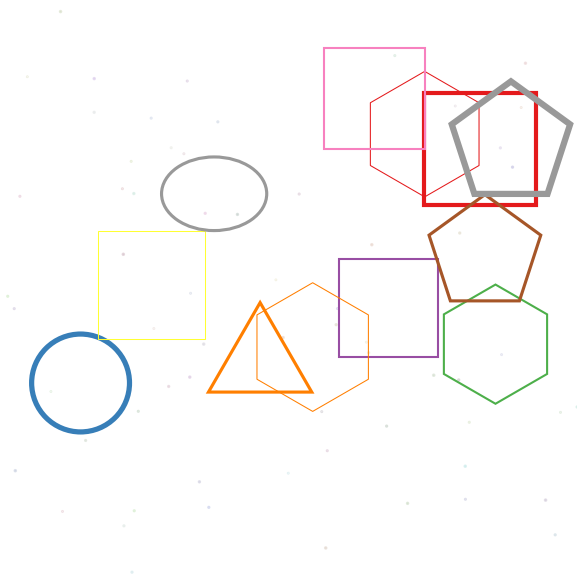[{"shape": "hexagon", "thickness": 0.5, "radius": 0.54, "center": [0.735, 0.767]}, {"shape": "square", "thickness": 2, "radius": 0.48, "center": [0.831, 0.741]}, {"shape": "circle", "thickness": 2.5, "radius": 0.42, "center": [0.14, 0.336]}, {"shape": "hexagon", "thickness": 1, "radius": 0.52, "center": [0.858, 0.403]}, {"shape": "square", "thickness": 1, "radius": 0.43, "center": [0.673, 0.466]}, {"shape": "triangle", "thickness": 1.5, "radius": 0.52, "center": [0.45, 0.372]}, {"shape": "hexagon", "thickness": 0.5, "radius": 0.56, "center": [0.541, 0.398]}, {"shape": "square", "thickness": 0.5, "radius": 0.47, "center": [0.262, 0.506]}, {"shape": "pentagon", "thickness": 1.5, "radius": 0.51, "center": [0.84, 0.56]}, {"shape": "square", "thickness": 1, "radius": 0.44, "center": [0.648, 0.828]}, {"shape": "oval", "thickness": 1.5, "radius": 0.46, "center": [0.371, 0.664]}, {"shape": "pentagon", "thickness": 3, "radius": 0.54, "center": [0.885, 0.751]}]